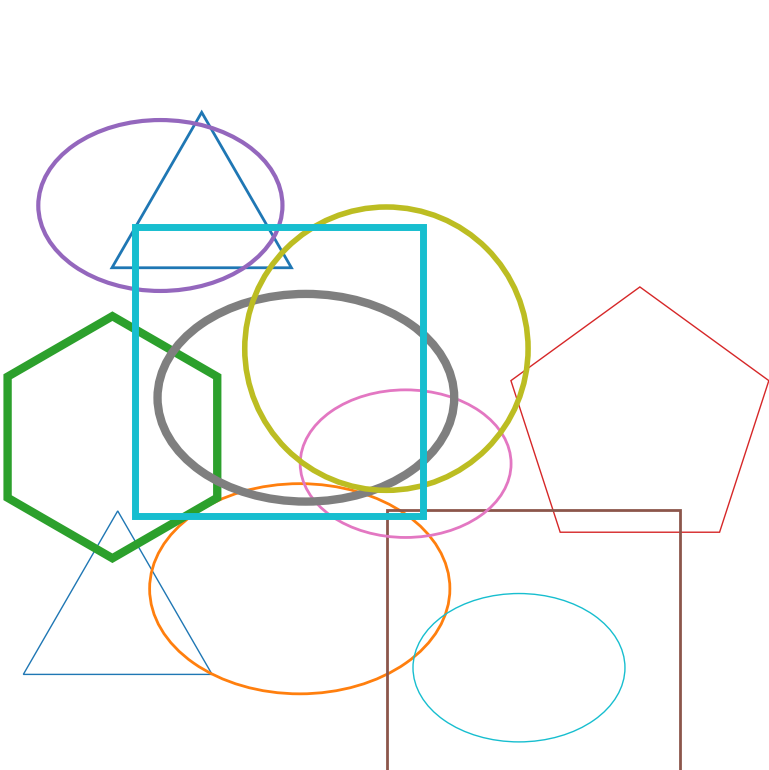[{"shape": "triangle", "thickness": 1, "radius": 0.67, "center": [0.262, 0.72]}, {"shape": "triangle", "thickness": 0.5, "radius": 0.71, "center": [0.153, 0.195]}, {"shape": "oval", "thickness": 1, "radius": 0.97, "center": [0.389, 0.235]}, {"shape": "hexagon", "thickness": 3, "radius": 0.79, "center": [0.146, 0.432]}, {"shape": "pentagon", "thickness": 0.5, "radius": 0.88, "center": [0.831, 0.451]}, {"shape": "oval", "thickness": 1.5, "radius": 0.79, "center": [0.208, 0.733]}, {"shape": "square", "thickness": 1, "radius": 0.95, "center": [0.693, 0.148]}, {"shape": "oval", "thickness": 1, "radius": 0.68, "center": [0.527, 0.398]}, {"shape": "oval", "thickness": 3, "radius": 0.96, "center": [0.397, 0.483]}, {"shape": "circle", "thickness": 2, "radius": 0.92, "center": [0.502, 0.547]}, {"shape": "oval", "thickness": 0.5, "radius": 0.69, "center": [0.674, 0.133]}, {"shape": "square", "thickness": 2.5, "radius": 0.94, "center": [0.362, 0.518]}]